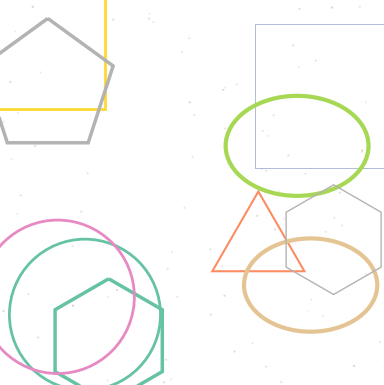[{"shape": "circle", "thickness": 2, "radius": 0.98, "center": [0.221, 0.183]}, {"shape": "hexagon", "thickness": 2.5, "radius": 0.8, "center": [0.282, 0.115]}, {"shape": "triangle", "thickness": 1.5, "radius": 0.69, "center": [0.671, 0.365]}, {"shape": "square", "thickness": 0.5, "radius": 0.93, "center": [0.85, 0.75]}, {"shape": "circle", "thickness": 2, "radius": 1.0, "center": [0.15, 0.229]}, {"shape": "oval", "thickness": 3, "radius": 0.93, "center": [0.772, 0.621]}, {"shape": "square", "thickness": 2, "radius": 0.85, "center": [0.102, 0.886]}, {"shape": "oval", "thickness": 3, "radius": 0.87, "center": [0.807, 0.26]}, {"shape": "hexagon", "thickness": 1, "radius": 0.71, "center": [0.867, 0.377]}, {"shape": "pentagon", "thickness": 2.5, "radius": 0.89, "center": [0.124, 0.774]}]